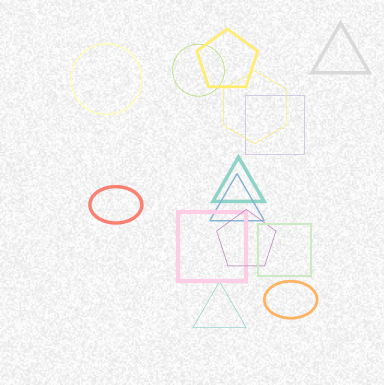[{"shape": "triangle", "thickness": 0.5, "radius": 0.4, "center": [0.57, 0.189]}, {"shape": "triangle", "thickness": 2.5, "radius": 0.38, "center": [0.62, 0.515]}, {"shape": "circle", "thickness": 1, "radius": 0.46, "center": [0.277, 0.794]}, {"shape": "square", "thickness": 0.5, "radius": 0.39, "center": [0.713, 0.677]}, {"shape": "oval", "thickness": 2.5, "radius": 0.34, "center": [0.301, 0.468]}, {"shape": "triangle", "thickness": 1, "radius": 0.41, "center": [0.616, 0.467]}, {"shape": "oval", "thickness": 2, "radius": 0.34, "center": [0.755, 0.222]}, {"shape": "circle", "thickness": 0.5, "radius": 0.34, "center": [0.516, 0.818]}, {"shape": "square", "thickness": 3, "radius": 0.44, "center": [0.551, 0.359]}, {"shape": "triangle", "thickness": 2.5, "radius": 0.43, "center": [0.885, 0.854]}, {"shape": "pentagon", "thickness": 0.5, "radius": 0.41, "center": [0.64, 0.375]}, {"shape": "square", "thickness": 1.5, "radius": 0.34, "center": [0.74, 0.351]}, {"shape": "hexagon", "thickness": 0.5, "radius": 0.47, "center": [0.662, 0.722]}, {"shape": "pentagon", "thickness": 2, "radius": 0.41, "center": [0.59, 0.842]}]